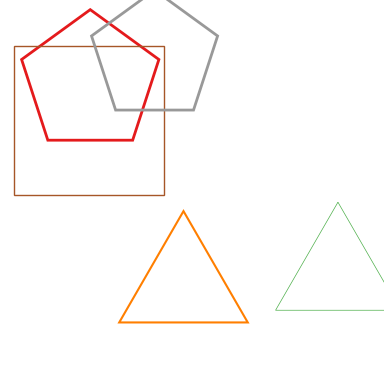[{"shape": "pentagon", "thickness": 2, "radius": 0.94, "center": [0.234, 0.788]}, {"shape": "triangle", "thickness": 0.5, "radius": 0.94, "center": [0.878, 0.288]}, {"shape": "triangle", "thickness": 1.5, "radius": 0.96, "center": [0.477, 0.259]}, {"shape": "square", "thickness": 1, "radius": 0.97, "center": [0.231, 0.687]}, {"shape": "pentagon", "thickness": 2, "radius": 0.86, "center": [0.401, 0.853]}]